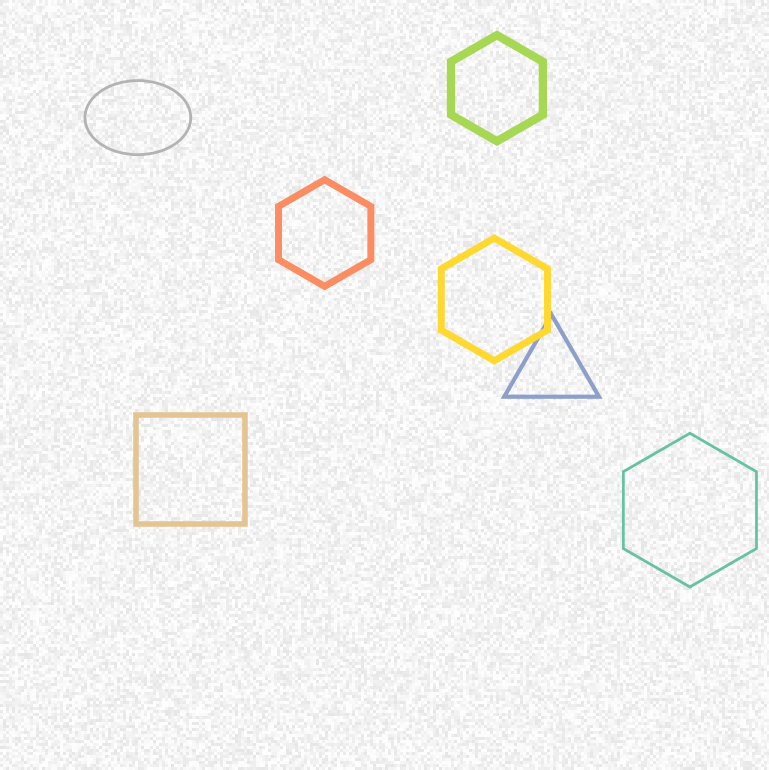[{"shape": "hexagon", "thickness": 1, "radius": 0.5, "center": [0.896, 0.338]}, {"shape": "hexagon", "thickness": 2.5, "radius": 0.35, "center": [0.422, 0.697]}, {"shape": "triangle", "thickness": 1.5, "radius": 0.36, "center": [0.716, 0.52]}, {"shape": "hexagon", "thickness": 3, "radius": 0.34, "center": [0.645, 0.885]}, {"shape": "hexagon", "thickness": 2.5, "radius": 0.4, "center": [0.642, 0.611]}, {"shape": "square", "thickness": 2, "radius": 0.35, "center": [0.247, 0.39]}, {"shape": "oval", "thickness": 1, "radius": 0.34, "center": [0.179, 0.847]}]